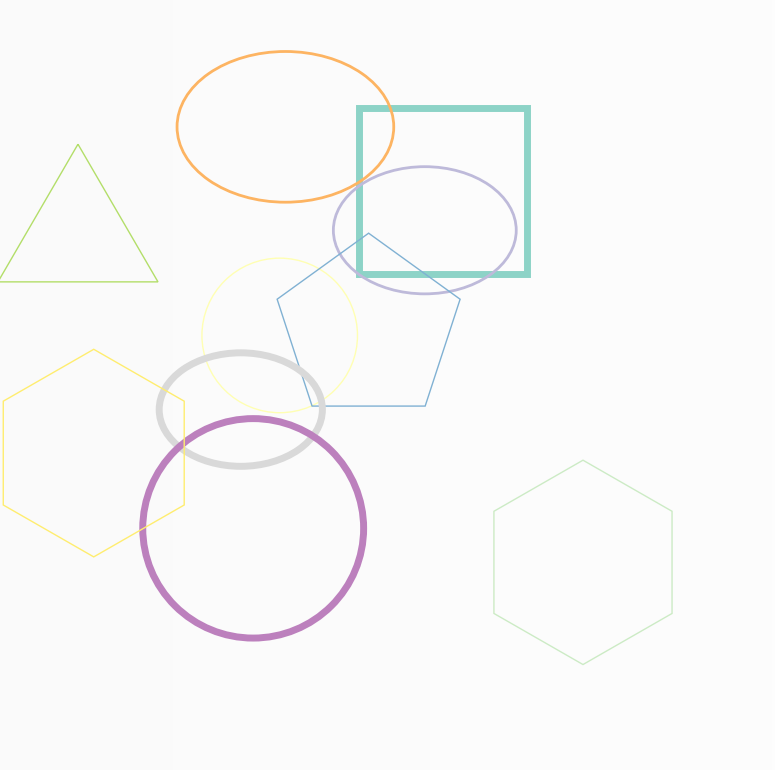[{"shape": "square", "thickness": 2.5, "radius": 0.54, "center": [0.572, 0.752]}, {"shape": "circle", "thickness": 0.5, "radius": 0.5, "center": [0.361, 0.564]}, {"shape": "oval", "thickness": 1, "radius": 0.59, "center": [0.548, 0.701]}, {"shape": "pentagon", "thickness": 0.5, "radius": 0.62, "center": [0.476, 0.573]}, {"shape": "oval", "thickness": 1, "radius": 0.7, "center": [0.368, 0.835]}, {"shape": "triangle", "thickness": 0.5, "radius": 0.6, "center": [0.101, 0.694]}, {"shape": "oval", "thickness": 2.5, "radius": 0.53, "center": [0.311, 0.468]}, {"shape": "circle", "thickness": 2.5, "radius": 0.71, "center": [0.327, 0.314]}, {"shape": "hexagon", "thickness": 0.5, "radius": 0.66, "center": [0.752, 0.27]}, {"shape": "hexagon", "thickness": 0.5, "radius": 0.67, "center": [0.121, 0.412]}]